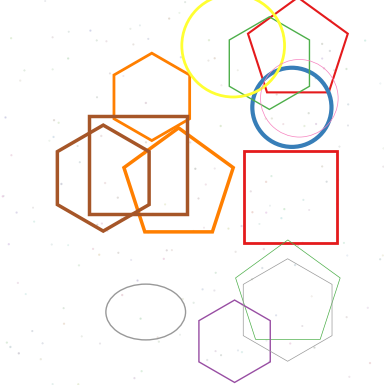[{"shape": "pentagon", "thickness": 1.5, "radius": 0.68, "center": [0.774, 0.87]}, {"shape": "square", "thickness": 2, "radius": 0.6, "center": [0.755, 0.488]}, {"shape": "circle", "thickness": 3, "radius": 0.51, "center": [0.758, 0.721]}, {"shape": "hexagon", "thickness": 1, "radius": 0.6, "center": [0.7, 0.836]}, {"shape": "pentagon", "thickness": 0.5, "radius": 0.71, "center": [0.748, 0.234]}, {"shape": "hexagon", "thickness": 1, "radius": 0.53, "center": [0.609, 0.114]}, {"shape": "hexagon", "thickness": 2, "radius": 0.57, "center": [0.394, 0.748]}, {"shape": "pentagon", "thickness": 2.5, "radius": 0.75, "center": [0.464, 0.518]}, {"shape": "circle", "thickness": 2, "radius": 0.67, "center": [0.606, 0.881]}, {"shape": "square", "thickness": 2.5, "radius": 0.63, "center": [0.358, 0.572]}, {"shape": "hexagon", "thickness": 2.5, "radius": 0.69, "center": [0.268, 0.537]}, {"shape": "circle", "thickness": 0.5, "radius": 0.5, "center": [0.778, 0.745]}, {"shape": "hexagon", "thickness": 0.5, "radius": 0.67, "center": [0.747, 0.195]}, {"shape": "oval", "thickness": 1, "radius": 0.52, "center": [0.378, 0.19]}]